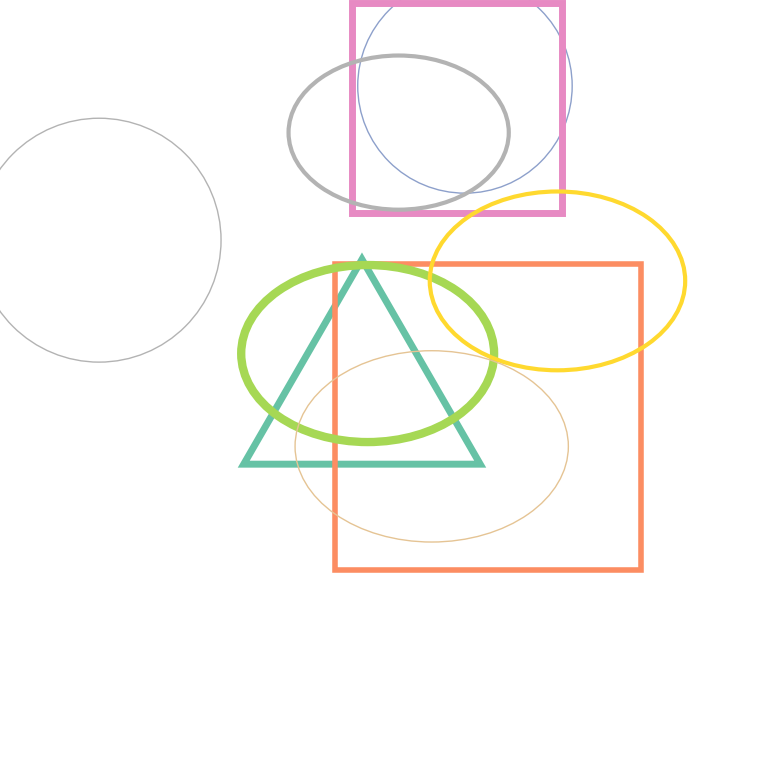[{"shape": "triangle", "thickness": 2.5, "radius": 0.89, "center": [0.47, 0.486]}, {"shape": "square", "thickness": 2, "radius": 0.99, "center": [0.634, 0.459]}, {"shape": "circle", "thickness": 0.5, "radius": 0.7, "center": [0.604, 0.888]}, {"shape": "square", "thickness": 2.5, "radius": 0.68, "center": [0.594, 0.86]}, {"shape": "oval", "thickness": 3, "radius": 0.82, "center": [0.477, 0.541]}, {"shape": "oval", "thickness": 1.5, "radius": 0.83, "center": [0.724, 0.635]}, {"shape": "oval", "thickness": 0.5, "radius": 0.89, "center": [0.561, 0.42]}, {"shape": "oval", "thickness": 1.5, "radius": 0.72, "center": [0.518, 0.828]}, {"shape": "circle", "thickness": 0.5, "radius": 0.79, "center": [0.129, 0.688]}]